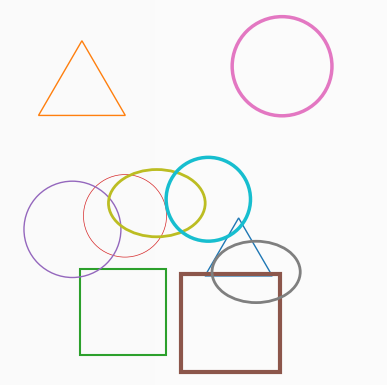[{"shape": "triangle", "thickness": 1, "radius": 0.5, "center": [0.616, 0.334]}, {"shape": "triangle", "thickness": 1, "radius": 0.65, "center": [0.211, 0.765]}, {"shape": "square", "thickness": 1.5, "radius": 0.56, "center": [0.318, 0.19]}, {"shape": "circle", "thickness": 0.5, "radius": 0.54, "center": [0.323, 0.439]}, {"shape": "circle", "thickness": 1, "radius": 0.63, "center": [0.187, 0.404]}, {"shape": "square", "thickness": 3, "radius": 0.64, "center": [0.594, 0.162]}, {"shape": "circle", "thickness": 2.5, "radius": 0.64, "center": [0.728, 0.828]}, {"shape": "oval", "thickness": 2, "radius": 0.57, "center": [0.661, 0.294]}, {"shape": "oval", "thickness": 2, "radius": 0.62, "center": [0.405, 0.472]}, {"shape": "circle", "thickness": 2.5, "radius": 0.54, "center": [0.538, 0.482]}]